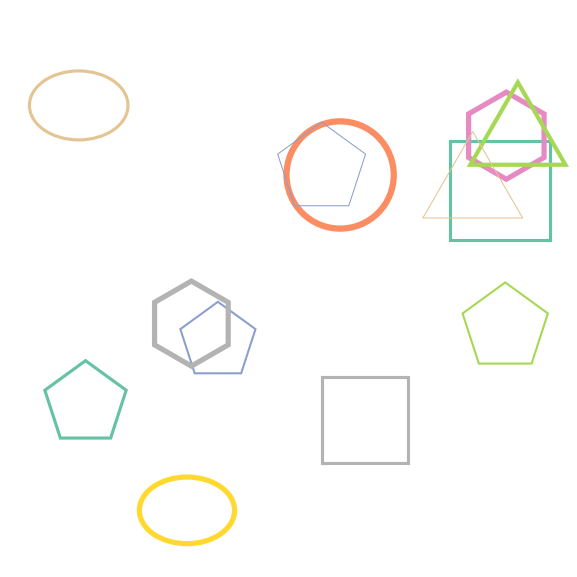[{"shape": "square", "thickness": 1.5, "radius": 0.43, "center": [0.866, 0.669]}, {"shape": "pentagon", "thickness": 1.5, "radius": 0.37, "center": [0.148, 0.301]}, {"shape": "circle", "thickness": 3, "radius": 0.46, "center": [0.589, 0.696]}, {"shape": "pentagon", "thickness": 0.5, "radius": 0.4, "center": [0.557, 0.708]}, {"shape": "pentagon", "thickness": 1, "radius": 0.34, "center": [0.377, 0.408]}, {"shape": "hexagon", "thickness": 2.5, "radius": 0.38, "center": [0.877, 0.764]}, {"shape": "pentagon", "thickness": 1, "radius": 0.39, "center": [0.875, 0.432]}, {"shape": "triangle", "thickness": 2, "radius": 0.48, "center": [0.897, 0.761]}, {"shape": "oval", "thickness": 2.5, "radius": 0.41, "center": [0.324, 0.115]}, {"shape": "oval", "thickness": 1.5, "radius": 0.43, "center": [0.136, 0.817]}, {"shape": "triangle", "thickness": 0.5, "radius": 0.5, "center": [0.819, 0.672]}, {"shape": "hexagon", "thickness": 2.5, "radius": 0.37, "center": [0.331, 0.439]}, {"shape": "square", "thickness": 1.5, "radius": 0.37, "center": [0.632, 0.272]}]